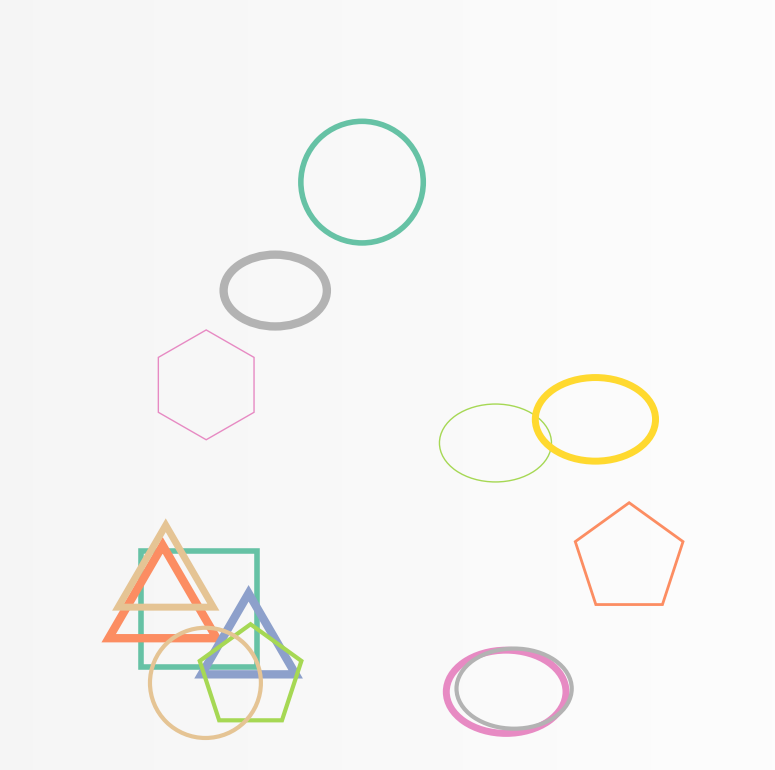[{"shape": "circle", "thickness": 2, "radius": 0.39, "center": [0.467, 0.763]}, {"shape": "square", "thickness": 2, "radius": 0.37, "center": [0.256, 0.209]}, {"shape": "pentagon", "thickness": 1, "radius": 0.37, "center": [0.812, 0.274]}, {"shape": "triangle", "thickness": 3, "radius": 0.4, "center": [0.21, 0.211]}, {"shape": "triangle", "thickness": 3, "radius": 0.35, "center": [0.321, 0.159]}, {"shape": "hexagon", "thickness": 0.5, "radius": 0.36, "center": [0.266, 0.5]}, {"shape": "oval", "thickness": 2.5, "radius": 0.39, "center": [0.653, 0.102]}, {"shape": "pentagon", "thickness": 1.5, "radius": 0.34, "center": [0.323, 0.12]}, {"shape": "oval", "thickness": 0.5, "radius": 0.36, "center": [0.639, 0.425]}, {"shape": "oval", "thickness": 2.5, "radius": 0.39, "center": [0.768, 0.455]}, {"shape": "circle", "thickness": 1.5, "radius": 0.36, "center": [0.265, 0.113]}, {"shape": "triangle", "thickness": 2.5, "radius": 0.35, "center": [0.214, 0.247]}, {"shape": "oval", "thickness": 1.5, "radius": 0.37, "center": [0.663, 0.106]}, {"shape": "oval", "thickness": 3, "radius": 0.33, "center": [0.355, 0.623]}]